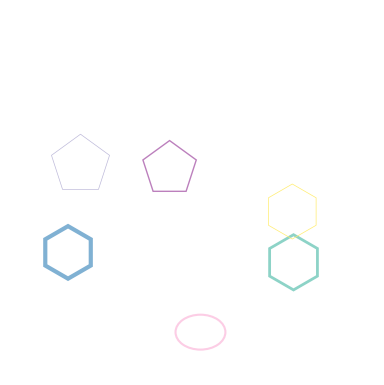[{"shape": "hexagon", "thickness": 2, "radius": 0.36, "center": [0.762, 0.319]}, {"shape": "pentagon", "thickness": 0.5, "radius": 0.4, "center": [0.209, 0.572]}, {"shape": "hexagon", "thickness": 3, "radius": 0.34, "center": [0.177, 0.344]}, {"shape": "oval", "thickness": 1.5, "radius": 0.32, "center": [0.521, 0.137]}, {"shape": "pentagon", "thickness": 1, "radius": 0.36, "center": [0.441, 0.562]}, {"shape": "hexagon", "thickness": 0.5, "radius": 0.36, "center": [0.759, 0.451]}]